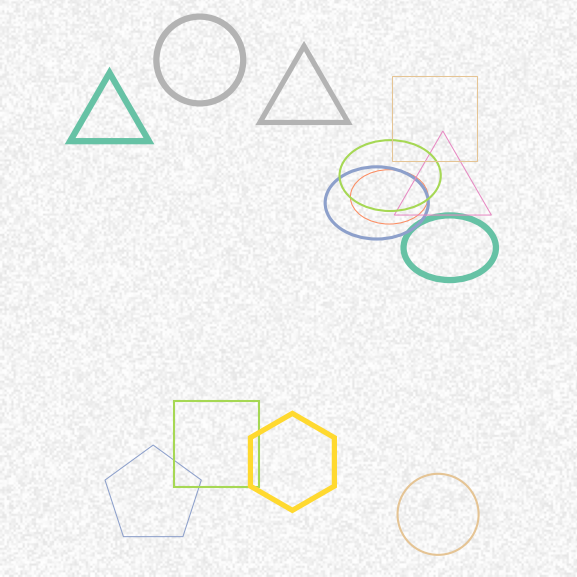[{"shape": "triangle", "thickness": 3, "radius": 0.39, "center": [0.19, 0.794]}, {"shape": "oval", "thickness": 3, "radius": 0.4, "center": [0.779, 0.57]}, {"shape": "oval", "thickness": 0.5, "radius": 0.34, "center": [0.674, 0.658]}, {"shape": "pentagon", "thickness": 0.5, "radius": 0.44, "center": [0.265, 0.141]}, {"shape": "oval", "thickness": 1.5, "radius": 0.45, "center": [0.652, 0.648]}, {"shape": "triangle", "thickness": 0.5, "radius": 0.49, "center": [0.767, 0.675]}, {"shape": "square", "thickness": 1, "radius": 0.37, "center": [0.375, 0.23]}, {"shape": "oval", "thickness": 1, "radius": 0.44, "center": [0.676, 0.695]}, {"shape": "hexagon", "thickness": 2.5, "radius": 0.42, "center": [0.506, 0.199]}, {"shape": "circle", "thickness": 1, "radius": 0.35, "center": [0.759, 0.109]}, {"shape": "square", "thickness": 0.5, "radius": 0.37, "center": [0.752, 0.794]}, {"shape": "circle", "thickness": 3, "radius": 0.38, "center": [0.346, 0.895]}, {"shape": "triangle", "thickness": 2.5, "radius": 0.44, "center": [0.527, 0.831]}]